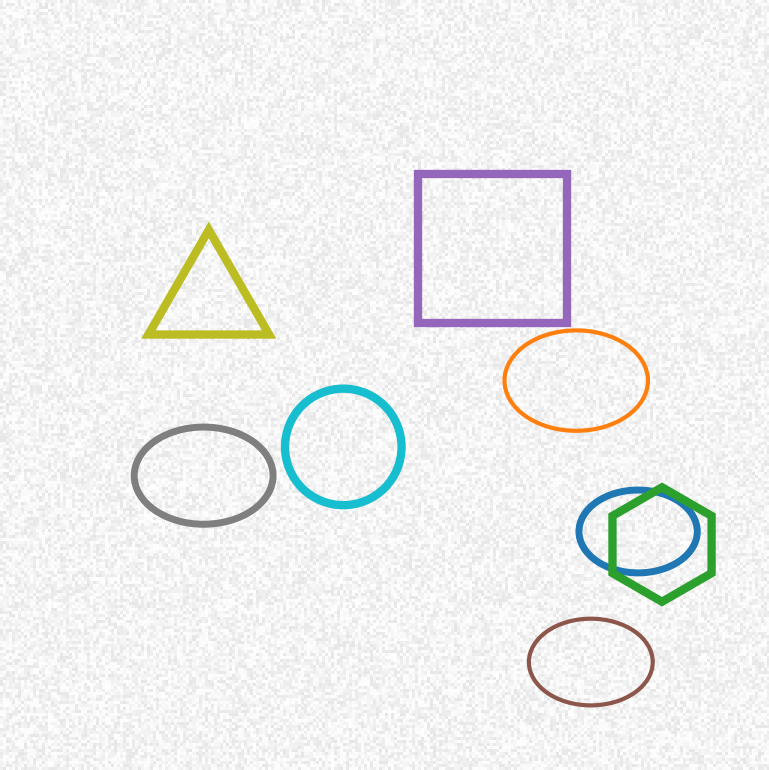[{"shape": "oval", "thickness": 2.5, "radius": 0.38, "center": [0.829, 0.31]}, {"shape": "oval", "thickness": 1.5, "radius": 0.47, "center": [0.748, 0.506]}, {"shape": "hexagon", "thickness": 3, "radius": 0.37, "center": [0.86, 0.293]}, {"shape": "square", "thickness": 3, "radius": 0.48, "center": [0.64, 0.678]}, {"shape": "oval", "thickness": 1.5, "radius": 0.4, "center": [0.767, 0.14]}, {"shape": "oval", "thickness": 2.5, "radius": 0.45, "center": [0.264, 0.382]}, {"shape": "triangle", "thickness": 3, "radius": 0.45, "center": [0.271, 0.611]}, {"shape": "circle", "thickness": 3, "radius": 0.38, "center": [0.446, 0.42]}]